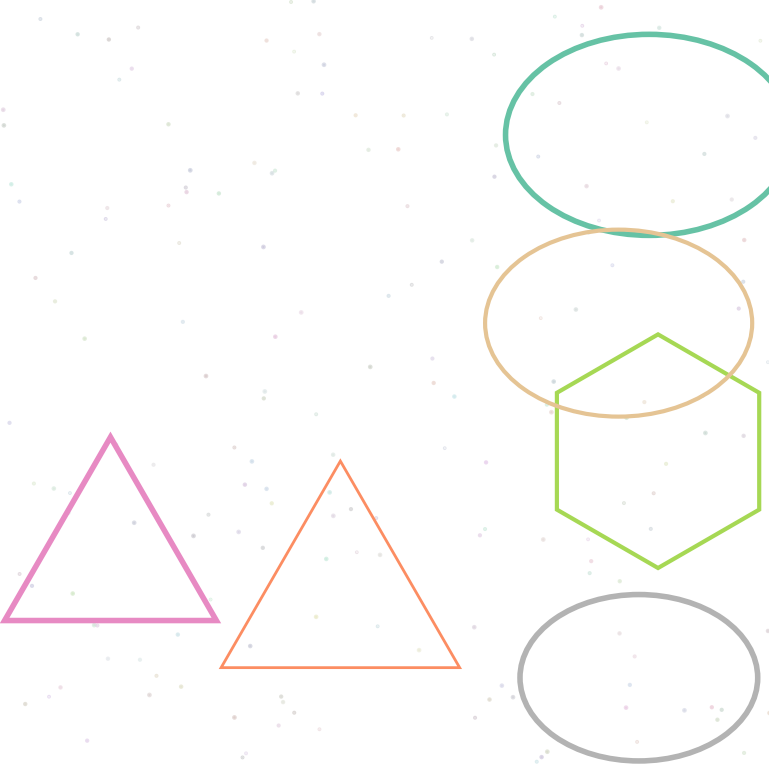[{"shape": "oval", "thickness": 2, "radius": 0.93, "center": [0.843, 0.825]}, {"shape": "triangle", "thickness": 1, "radius": 0.89, "center": [0.442, 0.222]}, {"shape": "triangle", "thickness": 2, "radius": 0.79, "center": [0.143, 0.274]}, {"shape": "hexagon", "thickness": 1.5, "radius": 0.76, "center": [0.855, 0.414]}, {"shape": "oval", "thickness": 1.5, "radius": 0.87, "center": [0.803, 0.58]}, {"shape": "oval", "thickness": 2, "radius": 0.77, "center": [0.83, 0.12]}]